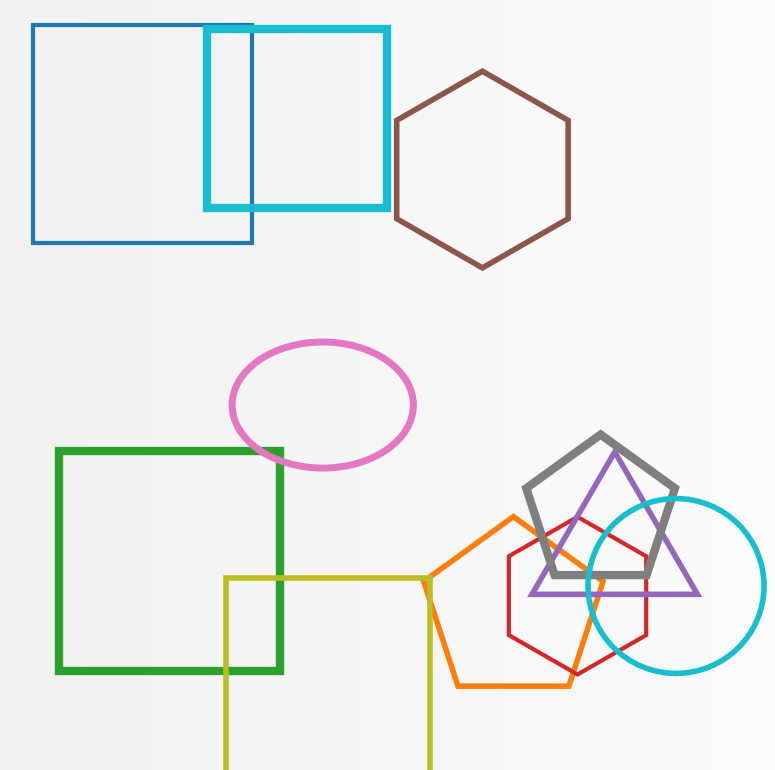[{"shape": "square", "thickness": 1.5, "radius": 0.71, "center": [0.184, 0.826]}, {"shape": "pentagon", "thickness": 2, "radius": 0.61, "center": [0.662, 0.207]}, {"shape": "square", "thickness": 3, "radius": 0.71, "center": [0.219, 0.271]}, {"shape": "hexagon", "thickness": 1.5, "radius": 0.51, "center": [0.745, 0.226]}, {"shape": "triangle", "thickness": 2, "radius": 0.62, "center": [0.793, 0.29]}, {"shape": "hexagon", "thickness": 2, "radius": 0.64, "center": [0.622, 0.78]}, {"shape": "oval", "thickness": 2.5, "radius": 0.58, "center": [0.416, 0.474]}, {"shape": "pentagon", "thickness": 3, "radius": 0.5, "center": [0.775, 0.335]}, {"shape": "square", "thickness": 2, "radius": 0.66, "center": [0.423, 0.118]}, {"shape": "square", "thickness": 3, "radius": 0.58, "center": [0.383, 0.846]}, {"shape": "circle", "thickness": 2, "radius": 0.57, "center": [0.872, 0.239]}]